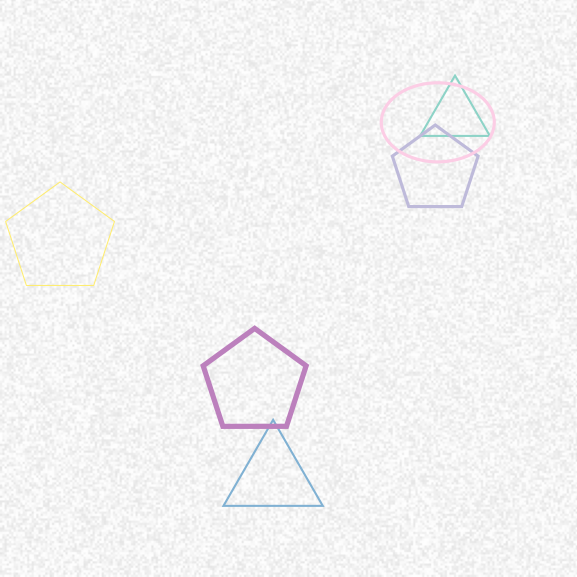[{"shape": "triangle", "thickness": 1, "radius": 0.35, "center": [0.788, 0.799]}, {"shape": "pentagon", "thickness": 1.5, "radius": 0.39, "center": [0.754, 0.705]}, {"shape": "triangle", "thickness": 1, "radius": 0.5, "center": [0.473, 0.173]}, {"shape": "oval", "thickness": 1.5, "radius": 0.49, "center": [0.758, 0.787]}, {"shape": "pentagon", "thickness": 2.5, "radius": 0.47, "center": [0.441, 0.337]}, {"shape": "pentagon", "thickness": 0.5, "radius": 0.5, "center": [0.104, 0.585]}]